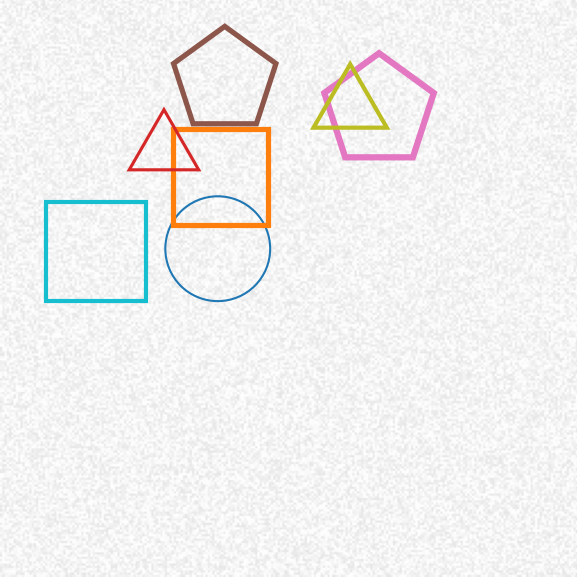[{"shape": "circle", "thickness": 1, "radius": 0.45, "center": [0.377, 0.568]}, {"shape": "square", "thickness": 2.5, "radius": 0.41, "center": [0.382, 0.693]}, {"shape": "triangle", "thickness": 1.5, "radius": 0.35, "center": [0.284, 0.74]}, {"shape": "pentagon", "thickness": 2.5, "radius": 0.47, "center": [0.389, 0.86]}, {"shape": "pentagon", "thickness": 3, "radius": 0.5, "center": [0.656, 0.807]}, {"shape": "triangle", "thickness": 2, "radius": 0.37, "center": [0.606, 0.815]}, {"shape": "square", "thickness": 2, "radius": 0.43, "center": [0.166, 0.564]}]